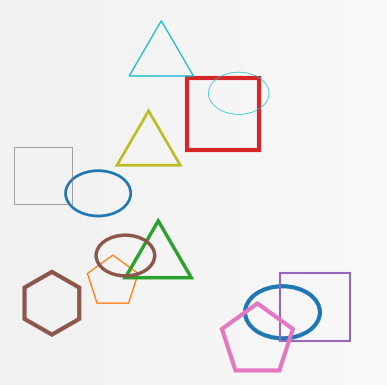[{"shape": "oval", "thickness": 2, "radius": 0.42, "center": [0.253, 0.498]}, {"shape": "oval", "thickness": 3, "radius": 0.48, "center": [0.729, 0.189]}, {"shape": "pentagon", "thickness": 1, "radius": 0.34, "center": [0.291, 0.268]}, {"shape": "triangle", "thickness": 2.5, "radius": 0.49, "center": [0.408, 0.328]}, {"shape": "square", "thickness": 3, "radius": 0.47, "center": [0.575, 0.705]}, {"shape": "square", "thickness": 1.5, "radius": 0.45, "center": [0.813, 0.203]}, {"shape": "hexagon", "thickness": 3, "radius": 0.41, "center": [0.134, 0.212]}, {"shape": "oval", "thickness": 2.5, "radius": 0.38, "center": [0.324, 0.336]}, {"shape": "pentagon", "thickness": 3, "radius": 0.48, "center": [0.664, 0.116]}, {"shape": "square", "thickness": 0.5, "radius": 0.37, "center": [0.111, 0.544]}, {"shape": "triangle", "thickness": 2, "radius": 0.47, "center": [0.384, 0.618]}, {"shape": "triangle", "thickness": 1, "radius": 0.48, "center": [0.416, 0.851]}, {"shape": "oval", "thickness": 0.5, "radius": 0.39, "center": [0.616, 0.758]}]